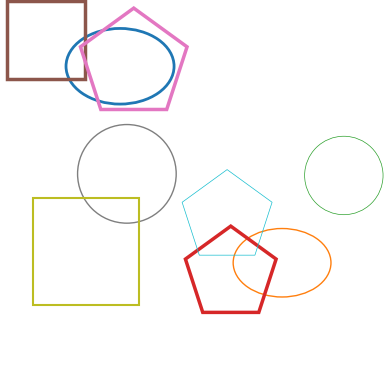[{"shape": "oval", "thickness": 2, "radius": 0.7, "center": [0.312, 0.828]}, {"shape": "oval", "thickness": 1, "radius": 0.64, "center": [0.733, 0.318]}, {"shape": "circle", "thickness": 0.5, "radius": 0.51, "center": [0.893, 0.544]}, {"shape": "pentagon", "thickness": 2.5, "radius": 0.62, "center": [0.599, 0.289]}, {"shape": "square", "thickness": 2.5, "radius": 0.51, "center": [0.119, 0.896]}, {"shape": "pentagon", "thickness": 2.5, "radius": 0.73, "center": [0.347, 0.833]}, {"shape": "circle", "thickness": 1, "radius": 0.64, "center": [0.33, 0.548]}, {"shape": "square", "thickness": 1.5, "radius": 0.69, "center": [0.223, 0.346]}, {"shape": "pentagon", "thickness": 0.5, "radius": 0.61, "center": [0.59, 0.437]}]